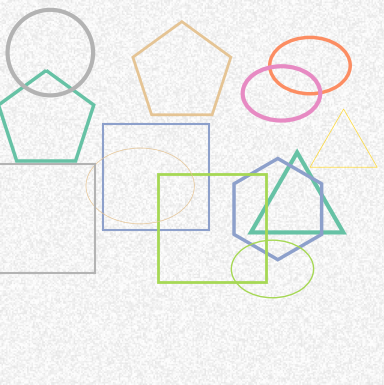[{"shape": "triangle", "thickness": 3, "radius": 0.69, "center": [0.772, 0.466]}, {"shape": "pentagon", "thickness": 2.5, "radius": 0.65, "center": [0.12, 0.687]}, {"shape": "oval", "thickness": 2.5, "radius": 0.52, "center": [0.805, 0.83]}, {"shape": "hexagon", "thickness": 2.5, "radius": 0.66, "center": [0.722, 0.457]}, {"shape": "square", "thickness": 1.5, "radius": 0.69, "center": [0.405, 0.541]}, {"shape": "oval", "thickness": 3, "radius": 0.5, "center": [0.731, 0.757]}, {"shape": "square", "thickness": 2, "radius": 0.7, "center": [0.55, 0.408]}, {"shape": "oval", "thickness": 1, "radius": 0.53, "center": [0.708, 0.301]}, {"shape": "triangle", "thickness": 0.5, "radius": 0.5, "center": [0.892, 0.616]}, {"shape": "oval", "thickness": 0.5, "radius": 0.7, "center": [0.364, 0.517]}, {"shape": "pentagon", "thickness": 2, "radius": 0.67, "center": [0.472, 0.81]}, {"shape": "circle", "thickness": 3, "radius": 0.56, "center": [0.131, 0.863]}, {"shape": "square", "thickness": 1.5, "radius": 0.7, "center": [0.107, 0.433]}]